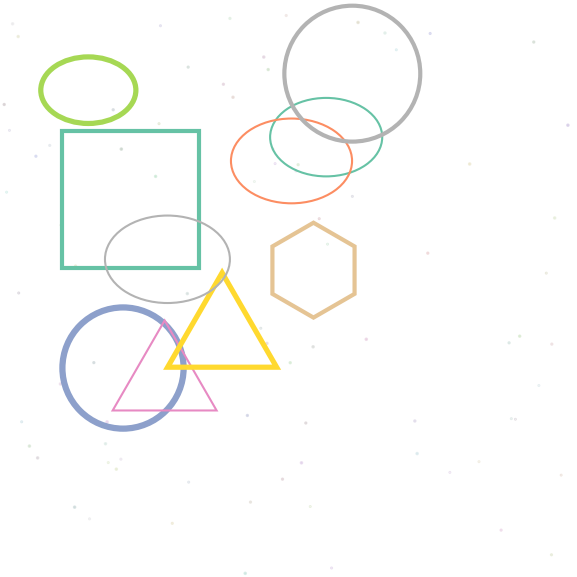[{"shape": "square", "thickness": 2, "radius": 0.59, "center": [0.226, 0.654]}, {"shape": "oval", "thickness": 1, "radius": 0.49, "center": [0.565, 0.762]}, {"shape": "oval", "thickness": 1, "radius": 0.52, "center": [0.505, 0.72]}, {"shape": "circle", "thickness": 3, "radius": 0.52, "center": [0.213, 0.362]}, {"shape": "triangle", "thickness": 1, "radius": 0.52, "center": [0.285, 0.34]}, {"shape": "oval", "thickness": 2.5, "radius": 0.41, "center": [0.153, 0.843]}, {"shape": "triangle", "thickness": 2.5, "radius": 0.54, "center": [0.385, 0.418]}, {"shape": "hexagon", "thickness": 2, "radius": 0.41, "center": [0.543, 0.531]}, {"shape": "circle", "thickness": 2, "radius": 0.59, "center": [0.61, 0.872]}, {"shape": "oval", "thickness": 1, "radius": 0.54, "center": [0.29, 0.55]}]